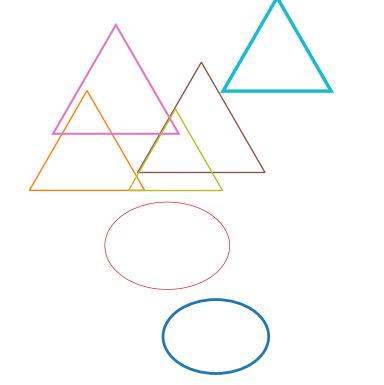[{"shape": "oval", "thickness": 2, "radius": 0.69, "center": [0.561, 0.126]}, {"shape": "triangle", "thickness": 1, "radius": 0.86, "center": [0.226, 0.592]}, {"shape": "oval", "thickness": 0.5, "radius": 0.81, "center": [0.434, 0.362]}, {"shape": "triangle", "thickness": 1, "radius": 0.95, "center": [0.523, 0.647]}, {"shape": "triangle", "thickness": 1.5, "radius": 0.94, "center": [0.301, 0.747]}, {"shape": "triangle", "thickness": 1, "radius": 0.71, "center": [0.456, 0.576]}, {"shape": "triangle", "thickness": 2.5, "radius": 0.81, "center": [0.72, 0.844]}]